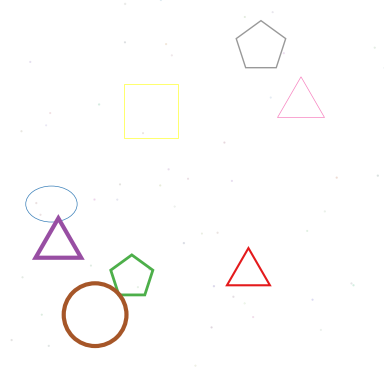[{"shape": "triangle", "thickness": 1.5, "radius": 0.32, "center": [0.645, 0.291]}, {"shape": "oval", "thickness": 0.5, "radius": 0.33, "center": [0.134, 0.47]}, {"shape": "pentagon", "thickness": 2, "radius": 0.29, "center": [0.342, 0.28]}, {"shape": "triangle", "thickness": 3, "radius": 0.34, "center": [0.152, 0.365]}, {"shape": "square", "thickness": 0.5, "radius": 0.35, "center": [0.392, 0.712]}, {"shape": "circle", "thickness": 3, "radius": 0.41, "center": [0.247, 0.183]}, {"shape": "triangle", "thickness": 0.5, "radius": 0.35, "center": [0.782, 0.73]}, {"shape": "pentagon", "thickness": 1, "radius": 0.34, "center": [0.678, 0.879]}]